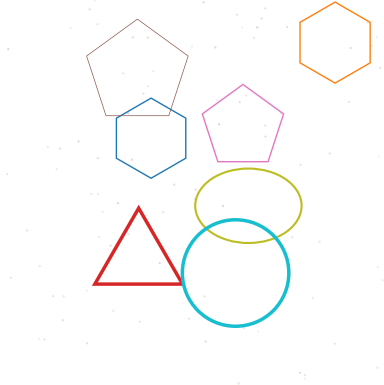[{"shape": "hexagon", "thickness": 1, "radius": 0.52, "center": [0.392, 0.641]}, {"shape": "hexagon", "thickness": 1, "radius": 0.53, "center": [0.87, 0.889]}, {"shape": "triangle", "thickness": 2.5, "radius": 0.66, "center": [0.36, 0.328]}, {"shape": "pentagon", "thickness": 0.5, "radius": 0.69, "center": [0.357, 0.812]}, {"shape": "pentagon", "thickness": 1, "radius": 0.55, "center": [0.631, 0.67]}, {"shape": "oval", "thickness": 1.5, "radius": 0.69, "center": [0.645, 0.466]}, {"shape": "circle", "thickness": 2.5, "radius": 0.69, "center": [0.612, 0.291]}]